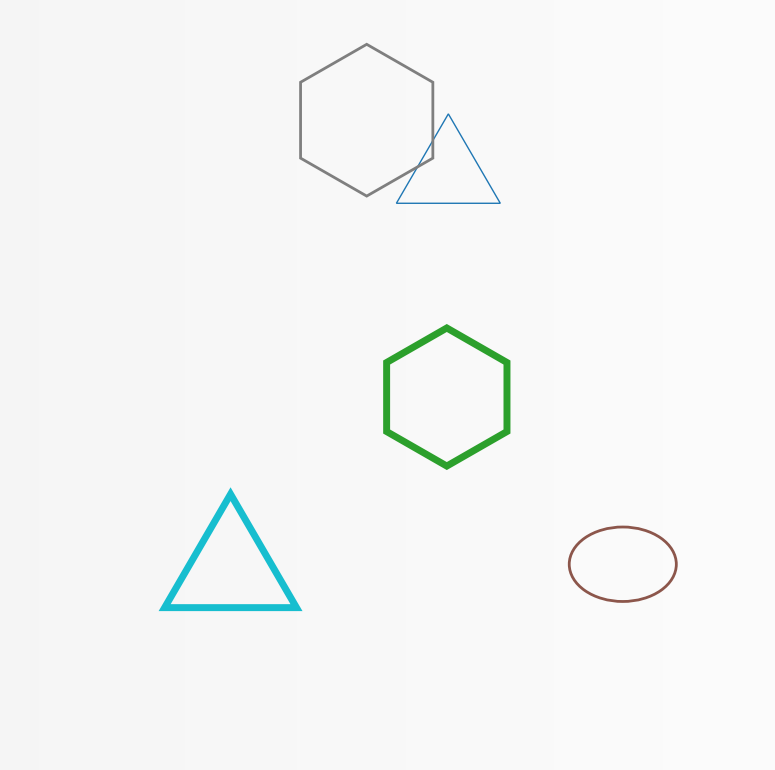[{"shape": "triangle", "thickness": 0.5, "radius": 0.39, "center": [0.579, 0.775]}, {"shape": "hexagon", "thickness": 2.5, "radius": 0.45, "center": [0.577, 0.484]}, {"shape": "oval", "thickness": 1, "radius": 0.35, "center": [0.804, 0.267]}, {"shape": "hexagon", "thickness": 1, "radius": 0.49, "center": [0.473, 0.844]}, {"shape": "triangle", "thickness": 2.5, "radius": 0.49, "center": [0.297, 0.26]}]